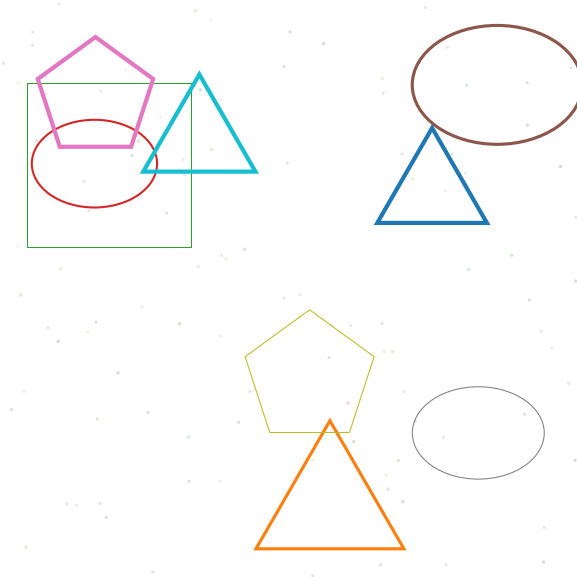[{"shape": "triangle", "thickness": 2, "radius": 0.55, "center": [0.748, 0.668]}, {"shape": "triangle", "thickness": 1.5, "radius": 0.74, "center": [0.571, 0.123]}, {"shape": "square", "thickness": 0.5, "radius": 0.71, "center": [0.189, 0.713]}, {"shape": "oval", "thickness": 1, "radius": 0.54, "center": [0.164, 0.716]}, {"shape": "oval", "thickness": 1.5, "radius": 0.74, "center": [0.861, 0.852]}, {"shape": "pentagon", "thickness": 2, "radius": 0.53, "center": [0.165, 0.83]}, {"shape": "oval", "thickness": 0.5, "radius": 0.57, "center": [0.828, 0.249]}, {"shape": "pentagon", "thickness": 0.5, "radius": 0.59, "center": [0.536, 0.345]}, {"shape": "triangle", "thickness": 2, "radius": 0.56, "center": [0.345, 0.758]}]